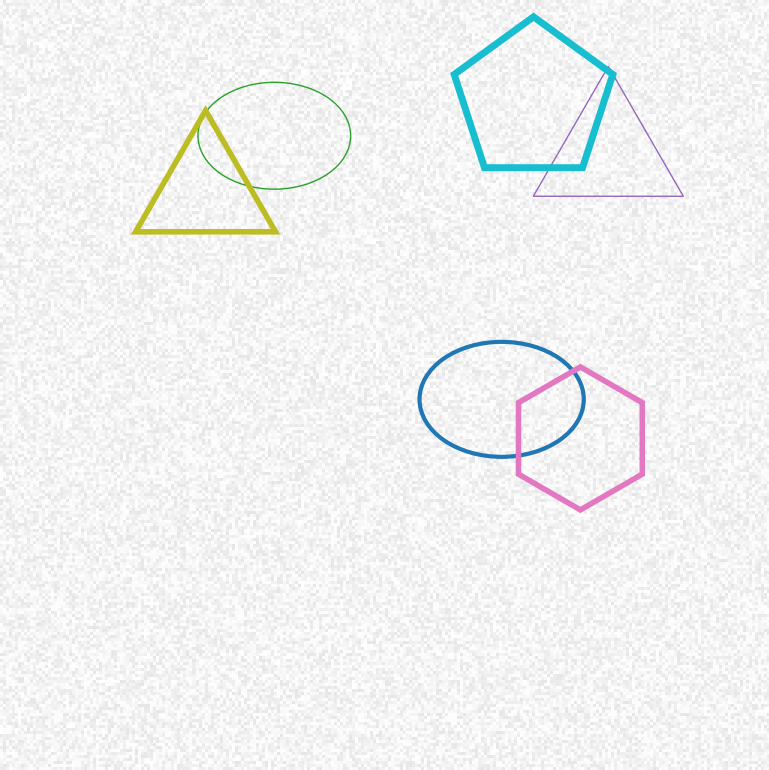[{"shape": "oval", "thickness": 1.5, "radius": 0.53, "center": [0.652, 0.481]}, {"shape": "oval", "thickness": 0.5, "radius": 0.5, "center": [0.356, 0.824]}, {"shape": "triangle", "thickness": 0.5, "radius": 0.56, "center": [0.79, 0.801]}, {"shape": "hexagon", "thickness": 2, "radius": 0.46, "center": [0.754, 0.431]}, {"shape": "triangle", "thickness": 2, "radius": 0.52, "center": [0.267, 0.751]}, {"shape": "pentagon", "thickness": 2.5, "radius": 0.54, "center": [0.693, 0.87]}]